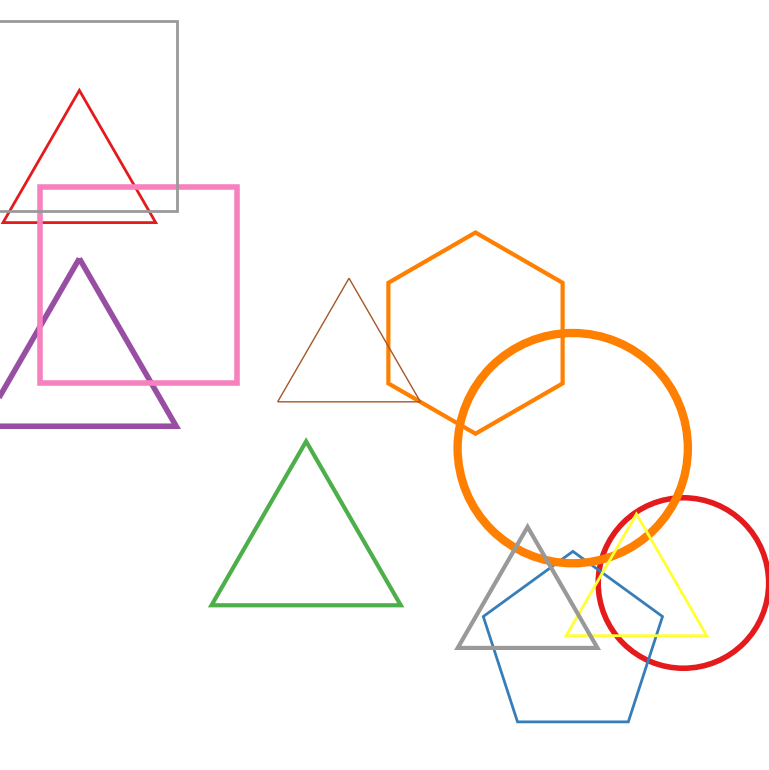[{"shape": "circle", "thickness": 2, "radius": 0.55, "center": [0.888, 0.243]}, {"shape": "triangle", "thickness": 1, "radius": 0.57, "center": [0.103, 0.768]}, {"shape": "pentagon", "thickness": 1, "radius": 0.61, "center": [0.744, 0.162]}, {"shape": "triangle", "thickness": 1.5, "radius": 0.71, "center": [0.398, 0.285]}, {"shape": "triangle", "thickness": 2, "radius": 0.73, "center": [0.103, 0.519]}, {"shape": "circle", "thickness": 3, "radius": 0.75, "center": [0.744, 0.418]}, {"shape": "hexagon", "thickness": 1.5, "radius": 0.65, "center": [0.618, 0.567]}, {"shape": "triangle", "thickness": 1, "radius": 0.53, "center": [0.827, 0.227]}, {"shape": "triangle", "thickness": 0.5, "radius": 0.53, "center": [0.453, 0.532]}, {"shape": "square", "thickness": 2, "radius": 0.64, "center": [0.18, 0.63]}, {"shape": "square", "thickness": 1, "radius": 0.62, "center": [0.107, 0.849]}, {"shape": "triangle", "thickness": 1.5, "radius": 0.52, "center": [0.685, 0.211]}]